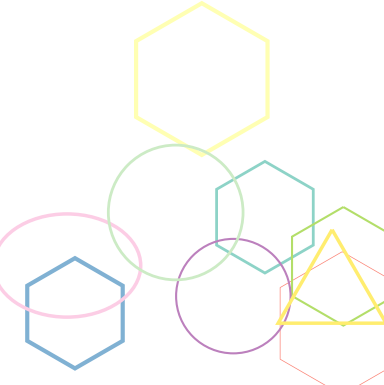[{"shape": "hexagon", "thickness": 2, "radius": 0.72, "center": [0.688, 0.436]}, {"shape": "hexagon", "thickness": 3, "radius": 0.99, "center": [0.524, 0.795]}, {"shape": "hexagon", "thickness": 0.5, "radius": 0.93, "center": [0.889, 0.16]}, {"shape": "hexagon", "thickness": 3, "radius": 0.72, "center": [0.195, 0.186]}, {"shape": "hexagon", "thickness": 1.5, "radius": 0.77, "center": [0.892, 0.308]}, {"shape": "oval", "thickness": 2.5, "radius": 0.96, "center": [0.174, 0.31]}, {"shape": "circle", "thickness": 1.5, "radius": 0.74, "center": [0.606, 0.231]}, {"shape": "circle", "thickness": 2, "radius": 0.87, "center": [0.456, 0.448]}, {"shape": "triangle", "thickness": 2.5, "radius": 0.81, "center": [0.863, 0.241]}]